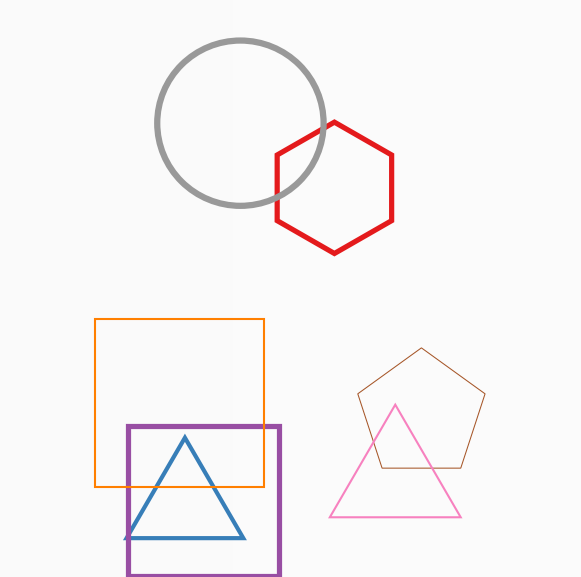[{"shape": "hexagon", "thickness": 2.5, "radius": 0.57, "center": [0.575, 0.674]}, {"shape": "triangle", "thickness": 2, "radius": 0.58, "center": [0.318, 0.125]}, {"shape": "square", "thickness": 2.5, "radius": 0.65, "center": [0.349, 0.132]}, {"shape": "square", "thickness": 1, "radius": 0.73, "center": [0.308, 0.301]}, {"shape": "pentagon", "thickness": 0.5, "radius": 0.58, "center": [0.725, 0.282]}, {"shape": "triangle", "thickness": 1, "radius": 0.65, "center": [0.68, 0.168]}, {"shape": "circle", "thickness": 3, "radius": 0.72, "center": [0.414, 0.786]}]